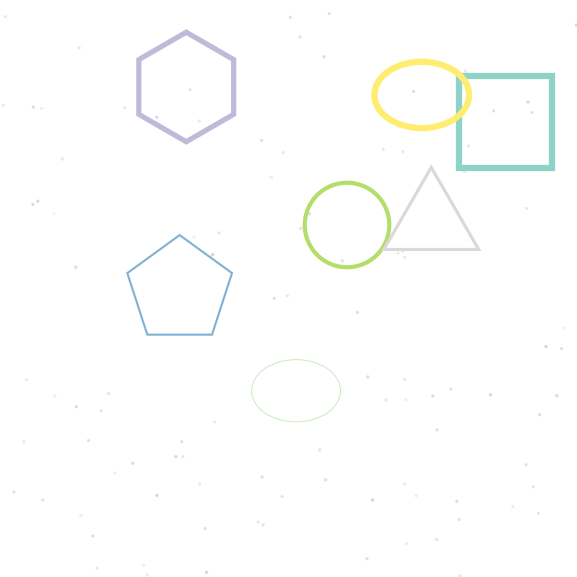[{"shape": "square", "thickness": 3, "radius": 0.4, "center": [0.876, 0.788]}, {"shape": "hexagon", "thickness": 2.5, "radius": 0.47, "center": [0.323, 0.849]}, {"shape": "pentagon", "thickness": 1, "radius": 0.48, "center": [0.311, 0.497]}, {"shape": "circle", "thickness": 2, "radius": 0.37, "center": [0.601, 0.61]}, {"shape": "triangle", "thickness": 1.5, "radius": 0.47, "center": [0.747, 0.615]}, {"shape": "oval", "thickness": 0.5, "radius": 0.38, "center": [0.513, 0.322]}, {"shape": "oval", "thickness": 3, "radius": 0.41, "center": [0.73, 0.835]}]